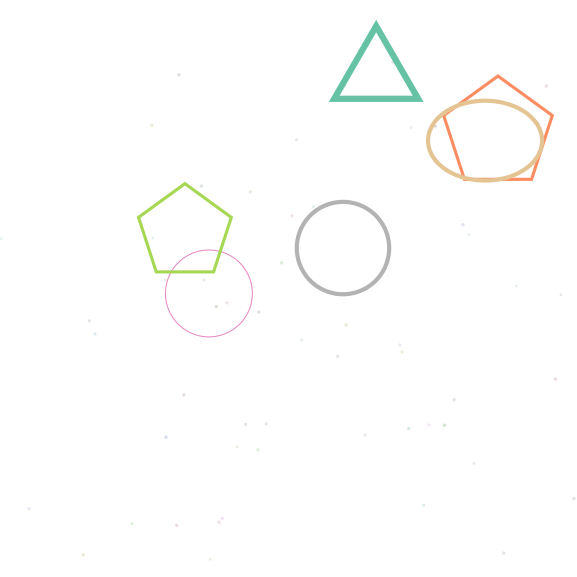[{"shape": "triangle", "thickness": 3, "radius": 0.42, "center": [0.651, 0.87]}, {"shape": "pentagon", "thickness": 1.5, "radius": 0.49, "center": [0.862, 0.769]}, {"shape": "circle", "thickness": 0.5, "radius": 0.38, "center": [0.362, 0.491]}, {"shape": "pentagon", "thickness": 1.5, "radius": 0.42, "center": [0.32, 0.597]}, {"shape": "oval", "thickness": 2, "radius": 0.49, "center": [0.84, 0.756]}, {"shape": "circle", "thickness": 2, "radius": 0.4, "center": [0.594, 0.57]}]